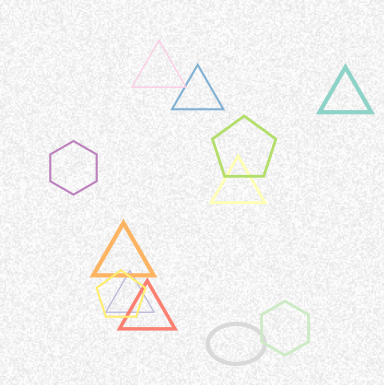[{"shape": "triangle", "thickness": 3, "radius": 0.39, "center": [0.897, 0.748]}, {"shape": "triangle", "thickness": 2, "radius": 0.4, "center": [0.618, 0.514]}, {"shape": "triangle", "thickness": 1, "radius": 0.36, "center": [0.337, 0.225]}, {"shape": "triangle", "thickness": 2.5, "radius": 0.42, "center": [0.382, 0.187]}, {"shape": "triangle", "thickness": 1.5, "radius": 0.39, "center": [0.514, 0.755]}, {"shape": "triangle", "thickness": 3, "radius": 0.45, "center": [0.321, 0.33]}, {"shape": "pentagon", "thickness": 2, "radius": 0.43, "center": [0.634, 0.612]}, {"shape": "triangle", "thickness": 1, "radius": 0.41, "center": [0.413, 0.814]}, {"shape": "oval", "thickness": 3, "radius": 0.37, "center": [0.614, 0.107]}, {"shape": "hexagon", "thickness": 1.5, "radius": 0.35, "center": [0.191, 0.564]}, {"shape": "hexagon", "thickness": 2, "radius": 0.35, "center": [0.74, 0.147]}, {"shape": "pentagon", "thickness": 1.5, "radius": 0.33, "center": [0.314, 0.231]}]